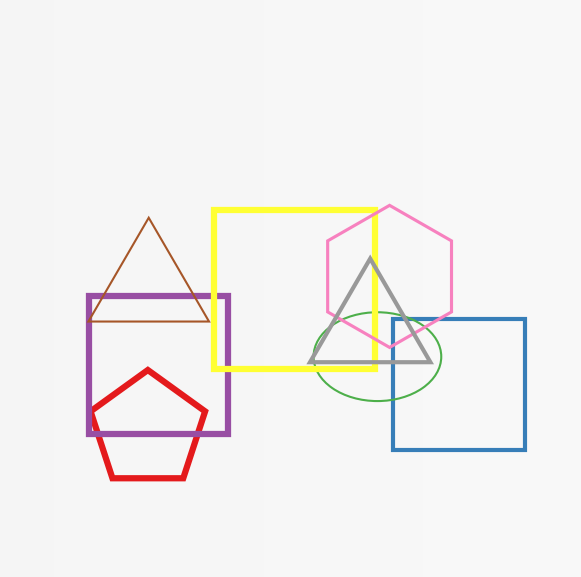[{"shape": "pentagon", "thickness": 3, "radius": 0.52, "center": [0.254, 0.255]}, {"shape": "square", "thickness": 2, "radius": 0.57, "center": [0.79, 0.333]}, {"shape": "oval", "thickness": 1, "radius": 0.55, "center": [0.649, 0.382]}, {"shape": "square", "thickness": 3, "radius": 0.6, "center": [0.273, 0.367]}, {"shape": "square", "thickness": 3, "radius": 0.69, "center": [0.507, 0.498]}, {"shape": "triangle", "thickness": 1, "radius": 0.6, "center": [0.256, 0.502]}, {"shape": "hexagon", "thickness": 1.5, "radius": 0.62, "center": [0.67, 0.521]}, {"shape": "triangle", "thickness": 2, "radius": 0.6, "center": [0.637, 0.432]}]